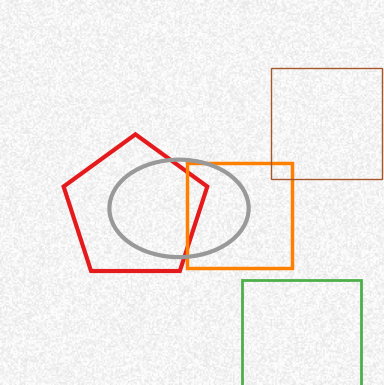[{"shape": "pentagon", "thickness": 3, "radius": 0.98, "center": [0.352, 0.455]}, {"shape": "square", "thickness": 2, "radius": 0.77, "center": [0.783, 0.119]}, {"shape": "square", "thickness": 2.5, "radius": 0.68, "center": [0.623, 0.439]}, {"shape": "square", "thickness": 1, "radius": 0.72, "center": [0.847, 0.678]}, {"shape": "oval", "thickness": 3, "radius": 0.9, "center": [0.465, 0.459]}]